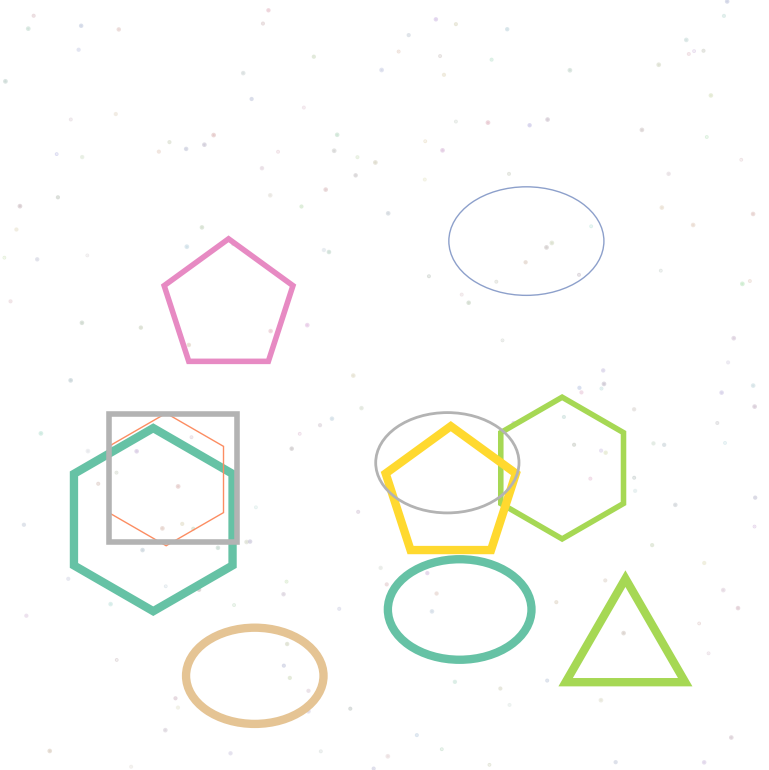[{"shape": "oval", "thickness": 3, "radius": 0.47, "center": [0.597, 0.208]}, {"shape": "hexagon", "thickness": 3, "radius": 0.59, "center": [0.199, 0.325]}, {"shape": "hexagon", "thickness": 0.5, "radius": 0.43, "center": [0.216, 0.377]}, {"shape": "oval", "thickness": 0.5, "radius": 0.5, "center": [0.684, 0.687]}, {"shape": "pentagon", "thickness": 2, "radius": 0.44, "center": [0.297, 0.602]}, {"shape": "hexagon", "thickness": 2, "radius": 0.46, "center": [0.73, 0.392]}, {"shape": "triangle", "thickness": 3, "radius": 0.45, "center": [0.812, 0.159]}, {"shape": "pentagon", "thickness": 3, "radius": 0.44, "center": [0.585, 0.358]}, {"shape": "oval", "thickness": 3, "radius": 0.45, "center": [0.331, 0.122]}, {"shape": "square", "thickness": 2, "radius": 0.42, "center": [0.225, 0.379]}, {"shape": "oval", "thickness": 1, "radius": 0.47, "center": [0.581, 0.399]}]